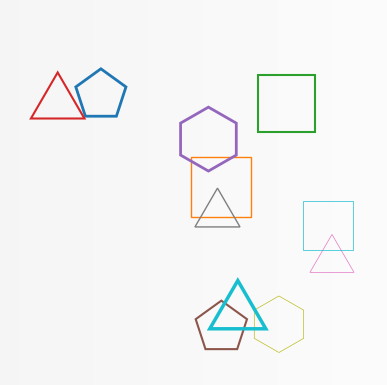[{"shape": "pentagon", "thickness": 2, "radius": 0.34, "center": [0.26, 0.753]}, {"shape": "square", "thickness": 1, "radius": 0.39, "center": [0.57, 0.514]}, {"shape": "square", "thickness": 1.5, "radius": 0.37, "center": [0.74, 0.731]}, {"shape": "triangle", "thickness": 1.5, "radius": 0.4, "center": [0.149, 0.732]}, {"shape": "hexagon", "thickness": 2, "radius": 0.41, "center": [0.538, 0.639]}, {"shape": "pentagon", "thickness": 1.5, "radius": 0.35, "center": [0.571, 0.149]}, {"shape": "triangle", "thickness": 0.5, "radius": 0.33, "center": [0.857, 0.325]}, {"shape": "triangle", "thickness": 1, "radius": 0.34, "center": [0.561, 0.444]}, {"shape": "hexagon", "thickness": 0.5, "radius": 0.37, "center": [0.72, 0.158]}, {"shape": "square", "thickness": 0.5, "radius": 0.32, "center": [0.847, 0.415]}, {"shape": "triangle", "thickness": 2.5, "radius": 0.42, "center": [0.614, 0.188]}]